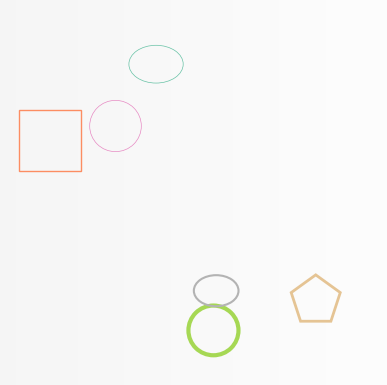[{"shape": "oval", "thickness": 0.5, "radius": 0.35, "center": [0.403, 0.833]}, {"shape": "square", "thickness": 1, "radius": 0.4, "center": [0.129, 0.634]}, {"shape": "circle", "thickness": 0.5, "radius": 0.33, "center": [0.298, 0.673]}, {"shape": "circle", "thickness": 3, "radius": 0.32, "center": [0.551, 0.142]}, {"shape": "pentagon", "thickness": 2, "radius": 0.33, "center": [0.815, 0.219]}, {"shape": "oval", "thickness": 1.5, "radius": 0.29, "center": [0.558, 0.245]}]